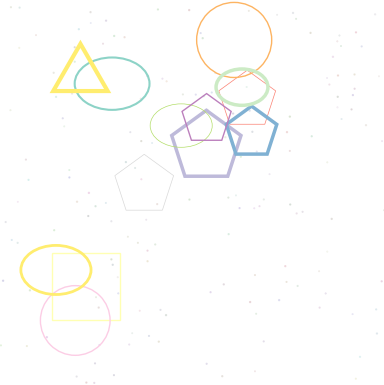[{"shape": "oval", "thickness": 1.5, "radius": 0.49, "center": [0.291, 0.783]}, {"shape": "square", "thickness": 1, "radius": 0.44, "center": [0.223, 0.256]}, {"shape": "pentagon", "thickness": 2.5, "radius": 0.47, "center": [0.536, 0.619]}, {"shape": "pentagon", "thickness": 0.5, "radius": 0.39, "center": [0.642, 0.74]}, {"shape": "pentagon", "thickness": 2.5, "radius": 0.34, "center": [0.653, 0.656]}, {"shape": "circle", "thickness": 1, "radius": 0.49, "center": [0.608, 0.896]}, {"shape": "oval", "thickness": 0.5, "radius": 0.4, "center": [0.471, 0.674]}, {"shape": "circle", "thickness": 1, "radius": 0.45, "center": [0.195, 0.168]}, {"shape": "pentagon", "thickness": 0.5, "radius": 0.4, "center": [0.375, 0.519]}, {"shape": "pentagon", "thickness": 1, "radius": 0.34, "center": [0.537, 0.69]}, {"shape": "oval", "thickness": 2.5, "radius": 0.34, "center": [0.629, 0.774]}, {"shape": "oval", "thickness": 2, "radius": 0.46, "center": [0.145, 0.299]}, {"shape": "triangle", "thickness": 3, "radius": 0.41, "center": [0.209, 0.804]}]